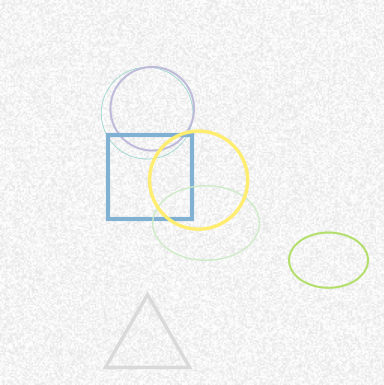[{"shape": "circle", "thickness": 0.5, "radius": 0.6, "center": [0.382, 0.706]}, {"shape": "circle", "thickness": 1.5, "radius": 0.54, "center": [0.395, 0.718]}, {"shape": "square", "thickness": 3, "radius": 0.54, "center": [0.389, 0.541]}, {"shape": "oval", "thickness": 1.5, "radius": 0.51, "center": [0.853, 0.324]}, {"shape": "triangle", "thickness": 2.5, "radius": 0.63, "center": [0.383, 0.109]}, {"shape": "oval", "thickness": 1, "radius": 0.69, "center": [0.535, 0.421]}, {"shape": "circle", "thickness": 2.5, "radius": 0.64, "center": [0.516, 0.532]}]